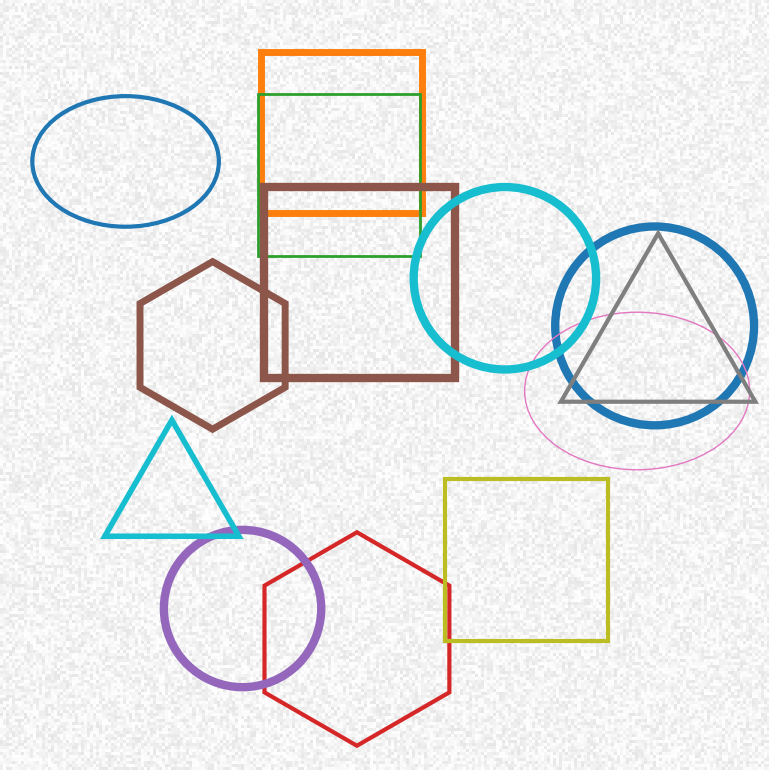[{"shape": "circle", "thickness": 3, "radius": 0.65, "center": [0.85, 0.577]}, {"shape": "oval", "thickness": 1.5, "radius": 0.61, "center": [0.163, 0.79]}, {"shape": "square", "thickness": 2.5, "radius": 0.52, "center": [0.444, 0.828]}, {"shape": "square", "thickness": 1, "radius": 0.53, "center": [0.441, 0.773]}, {"shape": "hexagon", "thickness": 1.5, "radius": 0.69, "center": [0.464, 0.17]}, {"shape": "circle", "thickness": 3, "radius": 0.51, "center": [0.315, 0.21]}, {"shape": "square", "thickness": 3, "radius": 0.62, "center": [0.467, 0.633]}, {"shape": "hexagon", "thickness": 2.5, "radius": 0.54, "center": [0.276, 0.551]}, {"shape": "oval", "thickness": 0.5, "radius": 0.73, "center": [0.827, 0.492]}, {"shape": "triangle", "thickness": 1.5, "radius": 0.73, "center": [0.855, 0.551]}, {"shape": "square", "thickness": 1.5, "radius": 0.53, "center": [0.684, 0.272]}, {"shape": "circle", "thickness": 3, "radius": 0.59, "center": [0.656, 0.639]}, {"shape": "triangle", "thickness": 2, "radius": 0.5, "center": [0.223, 0.354]}]